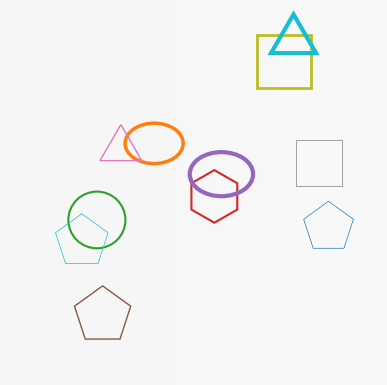[{"shape": "pentagon", "thickness": 0.5, "radius": 0.34, "center": [0.848, 0.41]}, {"shape": "oval", "thickness": 2.5, "radius": 0.37, "center": [0.398, 0.628]}, {"shape": "circle", "thickness": 1.5, "radius": 0.37, "center": [0.25, 0.429]}, {"shape": "hexagon", "thickness": 1.5, "radius": 0.34, "center": [0.553, 0.49]}, {"shape": "oval", "thickness": 3, "radius": 0.41, "center": [0.571, 0.548]}, {"shape": "pentagon", "thickness": 1, "radius": 0.38, "center": [0.265, 0.181]}, {"shape": "triangle", "thickness": 1, "radius": 0.31, "center": [0.312, 0.614]}, {"shape": "square", "thickness": 0.5, "radius": 0.3, "center": [0.823, 0.577]}, {"shape": "square", "thickness": 2, "radius": 0.34, "center": [0.733, 0.841]}, {"shape": "pentagon", "thickness": 0.5, "radius": 0.36, "center": [0.211, 0.373]}, {"shape": "triangle", "thickness": 3, "radius": 0.34, "center": [0.758, 0.896]}]